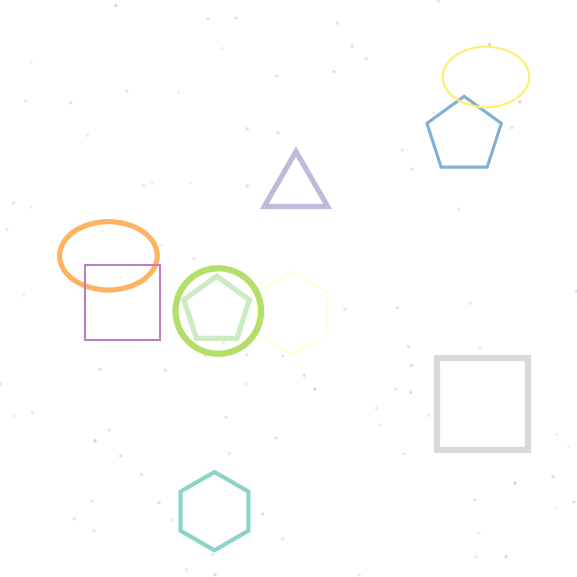[{"shape": "hexagon", "thickness": 2, "radius": 0.34, "center": [0.371, 0.114]}, {"shape": "hexagon", "thickness": 0.5, "radius": 0.36, "center": [0.506, 0.458]}, {"shape": "triangle", "thickness": 2.5, "radius": 0.32, "center": [0.512, 0.673]}, {"shape": "pentagon", "thickness": 1.5, "radius": 0.34, "center": [0.804, 0.765]}, {"shape": "oval", "thickness": 2.5, "radius": 0.42, "center": [0.188, 0.556]}, {"shape": "circle", "thickness": 3, "radius": 0.37, "center": [0.378, 0.461]}, {"shape": "square", "thickness": 3, "radius": 0.4, "center": [0.836, 0.299]}, {"shape": "square", "thickness": 1, "radius": 0.33, "center": [0.212, 0.476]}, {"shape": "pentagon", "thickness": 2.5, "radius": 0.3, "center": [0.375, 0.461]}, {"shape": "oval", "thickness": 1, "radius": 0.37, "center": [0.841, 0.866]}]